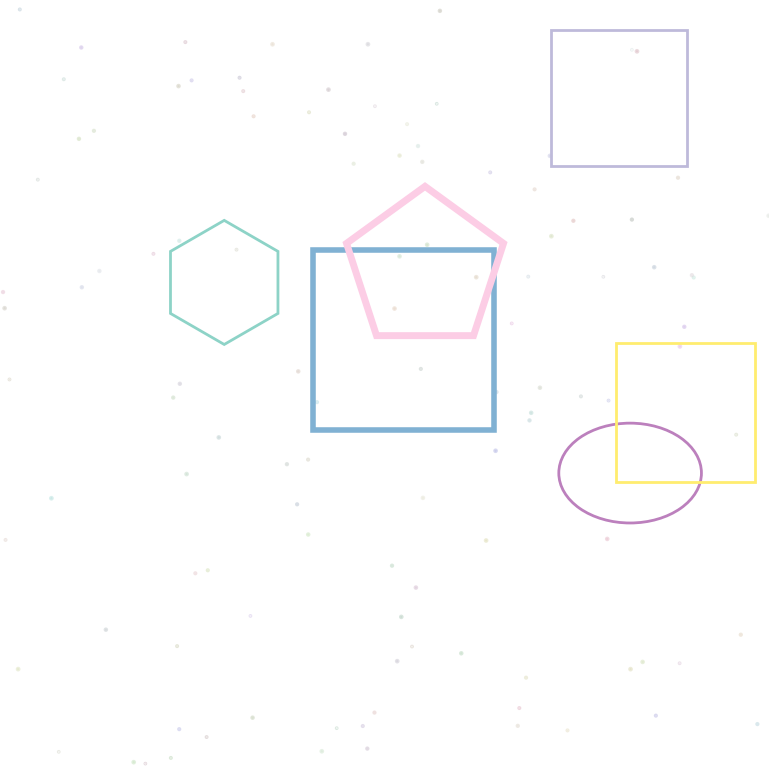[{"shape": "hexagon", "thickness": 1, "radius": 0.4, "center": [0.291, 0.633]}, {"shape": "square", "thickness": 1, "radius": 0.44, "center": [0.804, 0.873]}, {"shape": "square", "thickness": 2, "radius": 0.59, "center": [0.524, 0.558]}, {"shape": "pentagon", "thickness": 2.5, "radius": 0.54, "center": [0.552, 0.651]}, {"shape": "oval", "thickness": 1, "radius": 0.46, "center": [0.818, 0.386]}, {"shape": "square", "thickness": 1, "radius": 0.45, "center": [0.89, 0.464]}]